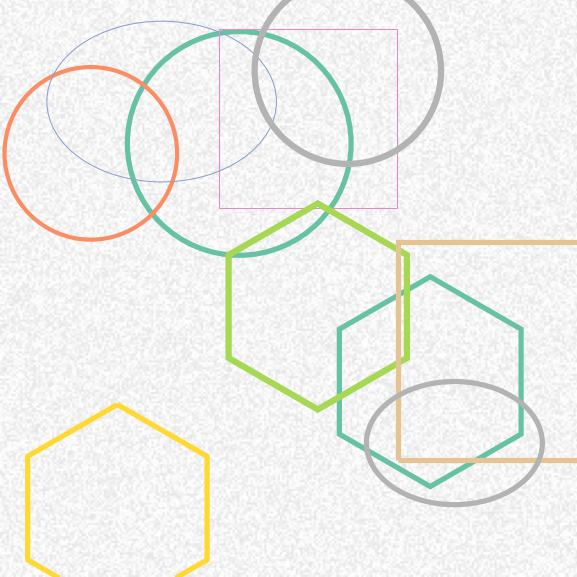[{"shape": "hexagon", "thickness": 2.5, "radius": 0.91, "center": [0.745, 0.338]}, {"shape": "circle", "thickness": 2.5, "radius": 0.97, "center": [0.414, 0.751]}, {"shape": "circle", "thickness": 2, "radius": 0.75, "center": [0.157, 0.734]}, {"shape": "oval", "thickness": 0.5, "radius": 0.99, "center": [0.28, 0.823]}, {"shape": "square", "thickness": 0.5, "radius": 0.77, "center": [0.533, 0.794]}, {"shape": "hexagon", "thickness": 3, "radius": 0.89, "center": [0.55, 0.468]}, {"shape": "hexagon", "thickness": 2.5, "radius": 0.9, "center": [0.203, 0.119]}, {"shape": "square", "thickness": 2.5, "radius": 0.94, "center": [0.878, 0.392]}, {"shape": "circle", "thickness": 3, "radius": 0.81, "center": [0.602, 0.877]}, {"shape": "oval", "thickness": 2.5, "radius": 0.76, "center": [0.787, 0.232]}]